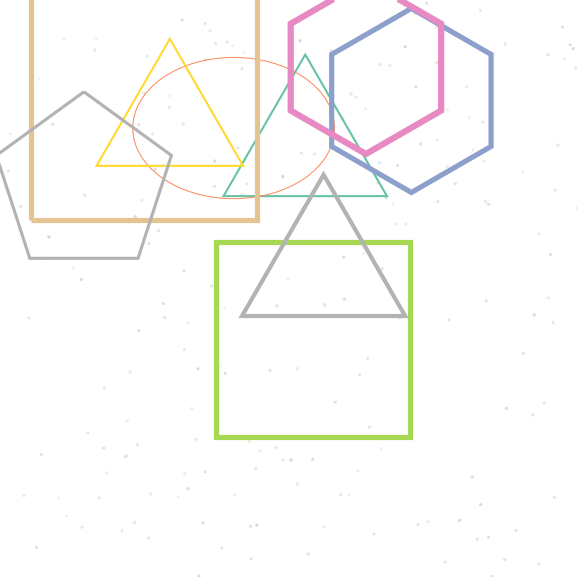[{"shape": "triangle", "thickness": 1, "radius": 0.82, "center": [0.529, 0.741]}, {"shape": "oval", "thickness": 0.5, "radius": 0.87, "center": [0.405, 0.777]}, {"shape": "hexagon", "thickness": 2.5, "radius": 0.8, "center": [0.712, 0.825]}, {"shape": "hexagon", "thickness": 3, "radius": 0.75, "center": [0.634, 0.883]}, {"shape": "square", "thickness": 2.5, "radius": 0.84, "center": [0.542, 0.411]}, {"shape": "triangle", "thickness": 1, "radius": 0.73, "center": [0.294, 0.785]}, {"shape": "square", "thickness": 2.5, "radius": 0.98, "center": [0.249, 0.814]}, {"shape": "pentagon", "thickness": 1.5, "radius": 0.8, "center": [0.145, 0.681]}, {"shape": "triangle", "thickness": 2, "radius": 0.82, "center": [0.56, 0.533]}]